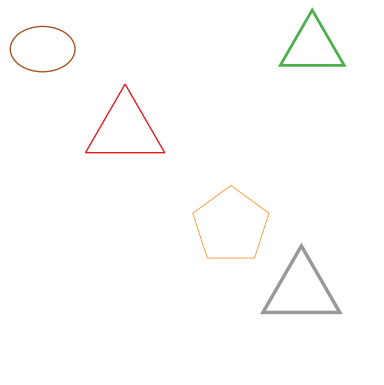[{"shape": "triangle", "thickness": 1, "radius": 0.59, "center": [0.325, 0.663]}, {"shape": "triangle", "thickness": 2, "radius": 0.48, "center": [0.811, 0.878]}, {"shape": "pentagon", "thickness": 0.5, "radius": 0.52, "center": [0.6, 0.414]}, {"shape": "oval", "thickness": 1, "radius": 0.42, "center": [0.111, 0.872]}, {"shape": "triangle", "thickness": 2.5, "radius": 0.58, "center": [0.783, 0.246]}]